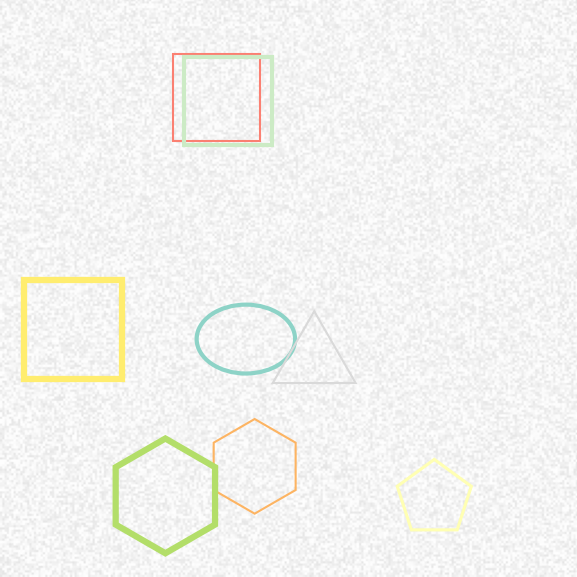[{"shape": "oval", "thickness": 2, "radius": 0.43, "center": [0.426, 0.412]}, {"shape": "pentagon", "thickness": 1.5, "radius": 0.34, "center": [0.752, 0.136]}, {"shape": "square", "thickness": 1, "radius": 0.38, "center": [0.375, 0.831]}, {"shape": "hexagon", "thickness": 1, "radius": 0.41, "center": [0.441, 0.192]}, {"shape": "hexagon", "thickness": 3, "radius": 0.5, "center": [0.286, 0.14]}, {"shape": "triangle", "thickness": 1, "radius": 0.41, "center": [0.544, 0.377]}, {"shape": "square", "thickness": 2, "radius": 0.38, "center": [0.395, 0.824]}, {"shape": "square", "thickness": 3, "radius": 0.43, "center": [0.126, 0.429]}]